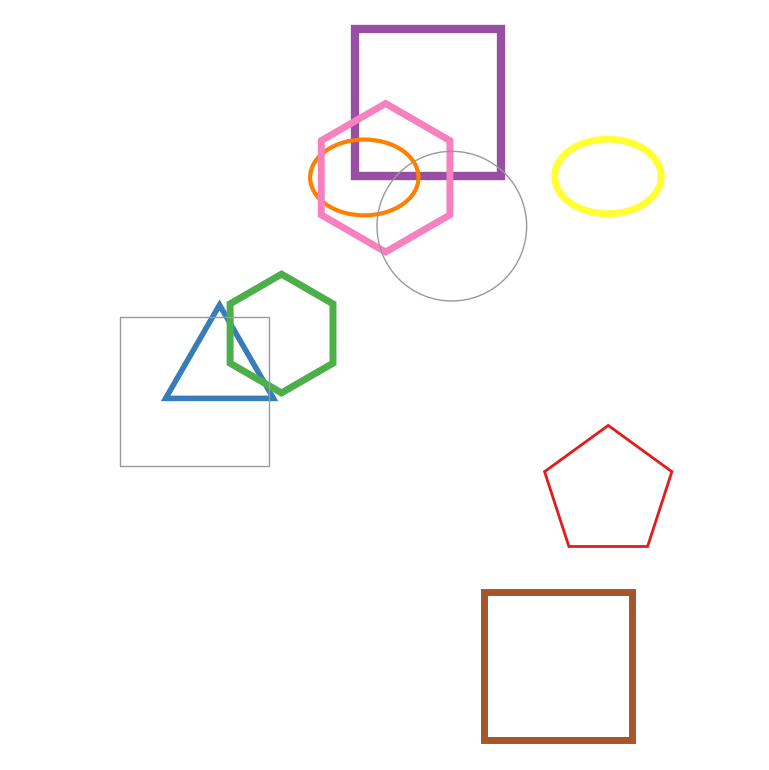[{"shape": "pentagon", "thickness": 1, "radius": 0.43, "center": [0.79, 0.361]}, {"shape": "triangle", "thickness": 2, "radius": 0.4, "center": [0.285, 0.523]}, {"shape": "hexagon", "thickness": 2.5, "radius": 0.39, "center": [0.366, 0.567]}, {"shape": "square", "thickness": 3, "radius": 0.47, "center": [0.556, 0.867]}, {"shape": "oval", "thickness": 1.5, "radius": 0.35, "center": [0.473, 0.77]}, {"shape": "oval", "thickness": 2.5, "radius": 0.35, "center": [0.79, 0.771]}, {"shape": "square", "thickness": 2.5, "radius": 0.48, "center": [0.725, 0.135]}, {"shape": "hexagon", "thickness": 2.5, "radius": 0.48, "center": [0.501, 0.769]}, {"shape": "circle", "thickness": 0.5, "radius": 0.49, "center": [0.587, 0.706]}, {"shape": "square", "thickness": 0.5, "radius": 0.48, "center": [0.253, 0.491]}]